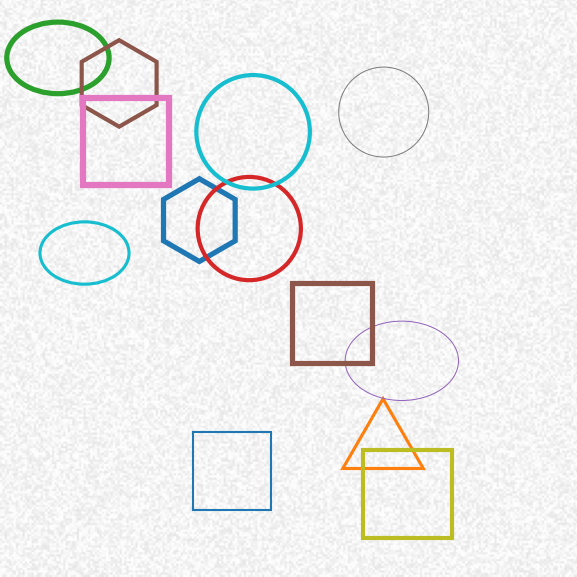[{"shape": "square", "thickness": 1, "radius": 0.34, "center": [0.402, 0.184]}, {"shape": "hexagon", "thickness": 2.5, "radius": 0.36, "center": [0.345, 0.618]}, {"shape": "triangle", "thickness": 1.5, "radius": 0.4, "center": [0.663, 0.228]}, {"shape": "oval", "thickness": 2.5, "radius": 0.44, "center": [0.1, 0.899]}, {"shape": "circle", "thickness": 2, "radius": 0.45, "center": [0.432, 0.603]}, {"shape": "oval", "thickness": 0.5, "radius": 0.49, "center": [0.696, 0.374]}, {"shape": "hexagon", "thickness": 2, "radius": 0.37, "center": [0.206, 0.855]}, {"shape": "square", "thickness": 2.5, "radius": 0.35, "center": [0.575, 0.439]}, {"shape": "square", "thickness": 3, "radius": 0.37, "center": [0.218, 0.754]}, {"shape": "circle", "thickness": 0.5, "radius": 0.39, "center": [0.664, 0.805]}, {"shape": "square", "thickness": 2, "radius": 0.38, "center": [0.706, 0.144]}, {"shape": "oval", "thickness": 1.5, "radius": 0.39, "center": [0.146, 0.561]}, {"shape": "circle", "thickness": 2, "radius": 0.49, "center": [0.438, 0.771]}]